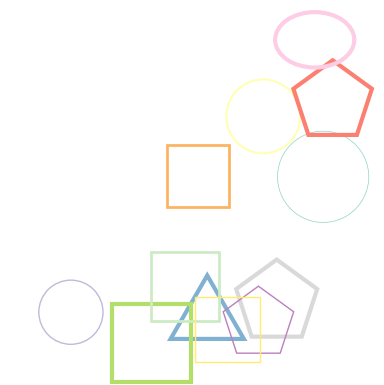[{"shape": "circle", "thickness": 0.5, "radius": 0.59, "center": [0.839, 0.541]}, {"shape": "circle", "thickness": 1.5, "radius": 0.48, "center": [0.684, 0.698]}, {"shape": "circle", "thickness": 1, "radius": 0.42, "center": [0.184, 0.189]}, {"shape": "pentagon", "thickness": 3, "radius": 0.54, "center": [0.864, 0.736]}, {"shape": "triangle", "thickness": 3, "radius": 0.55, "center": [0.538, 0.175]}, {"shape": "square", "thickness": 2, "radius": 0.41, "center": [0.515, 0.543]}, {"shape": "square", "thickness": 3, "radius": 0.51, "center": [0.393, 0.11]}, {"shape": "oval", "thickness": 3, "radius": 0.51, "center": [0.817, 0.897]}, {"shape": "pentagon", "thickness": 3, "radius": 0.55, "center": [0.719, 0.215]}, {"shape": "pentagon", "thickness": 1, "radius": 0.48, "center": [0.671, 0.16]}, {"shape": "square", "thickness": 2, "radius": 0.44, "center": [0.48, 0.256]}, {"shape": "square", "thickness": 1, "radius": 0.42, "center": [0.59, 0.145]}]